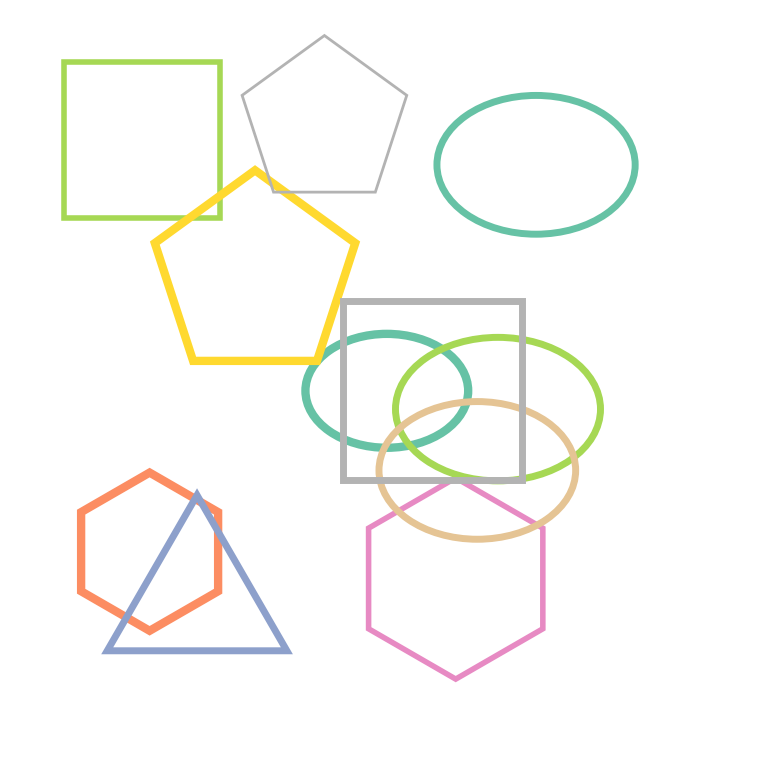[{"shape": "oval", "thickness": 3, "radius": 0.53, "center": [0.502, 0.492]}, {"shape": "oval", "thickness": 2.5, "radius": 0.64, "center": [0.696, 0.786]}, {"shape": "hexagon", "thickness": 3, "radius": 0.51, "center": [0.194, 0.284]}, {"shape": "triangle", "thickness": 2.5, "radius": 0.67, "center": [0.256, 0.222]}, {"shape": "hexagon", "thickness": 2, "radius": 0.65, "center": [0.592, 0.249]}, {"shape": "square", "thickness": 2, "radius": 0.51, "center": [0.185, 0.818]}, {"shape": "oval", "thickness": 2.5, "radius": 0.67, "center": [0.647, 0.469]}, {"shape": "pentagon", "thickness": 3, "radius": 0.68, "center": [0.331, 0.642]}, {"shape": "oval", "thickness": 2.5, "radius": 0.64, "center": [0.62, 0.389]}, {"shape": "square", "thickness": 2.5, "radius": 0.58, "center": [0.562, 0.493]}, {"shape": "pentagon", "thickness": 1, "radius": 0.56, "center": [0.421, 0.841]}]